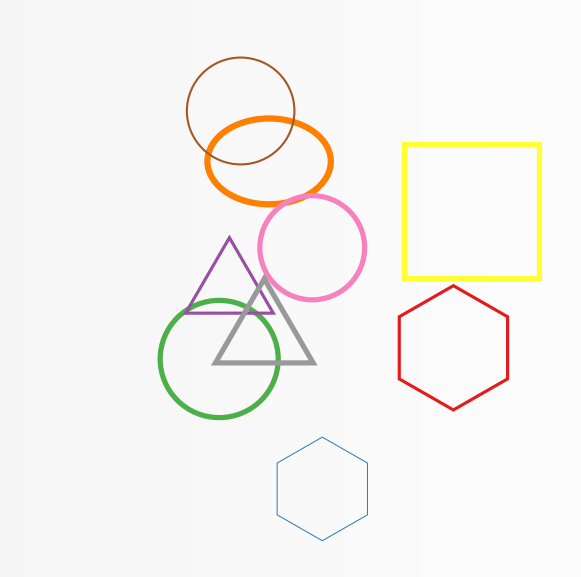[{"shape": "hexagon", "thickness": 1.5, "radius": 0.54, "center": [0.78, 0.397]}, {"shape": "hexagon", "thickness": 0.5, "radius": 0.45, "center": [0.555, 0.153]}, {"shape": "circle", "thickness": 2.5, "radius": 0.51, "center": [0.377, 0.377]}, {"shape": "triangle", "thickness": 1.5, "radius": 0.44, "center": [0.395, 0.5]}, {"shape": "oval", "thickness": 3, "radius": 0.53, "center": [0.463, 0.72]}, {"shape": "square", "thickness": 2.5, "radius": 0.58, "center": [0.811, 0.634]}, {"shape": "circle", "thickness": 1, "radius": 0.46, "center": [0.414, 0.807]}, {"shape": "circle", "thickness": 2.5, "radius": 0.45, "center": [0.537, 0.57]}, {"shape": "triangle", "thickness": 2.5, "radius": 0.49, "center": [0.455, 0.419]}]